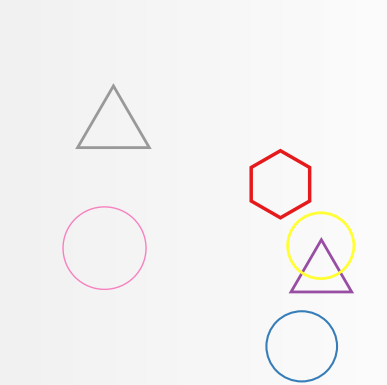[{"shape": "hexagon", "thickness": 2.5, "radius": 0.44, "center": [0.724, 0.521]}, {"shape": "circle", "thickness": 1.5, "radius": 0.46, "center": [0.779, 0.1]}, {"shape": "triangle", "thickness": 2, "radius": 0.45, "center": [0.829, 0.287]}, {"shape": "circle", "thickness": 2, "radius": 0.43, "center": [0.828, 0.362]}, {"shape": "circle", "thickness": 1, "radius": 0.54, "center": [0.27, 0.356]}, {"shape": "triangle", "thickness": 2, "radius": 0.53, "center": [0.293, 0.67]}]